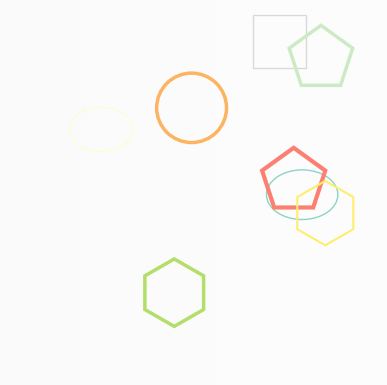[{"shape": "oval", "thickness": 1, "radius": 0.46, "center": [0.78, 0.494]}, {"shape": "oval", "thickness": 0.5, "radius": 0.41, "center": [0.261, 0.664]}, {"shape": "pentagon", "thickness": 3, "radius": 0.43, "center": [0.758, 0.53]}, {"shape": "circle", "thickness": 2.5, "radius": 0.45, "center": [0.494, 0.72]}, {"shape": "hexagon", "thickness": 2.5, "radius": 0.44, "center": [0.45, 0.24]}, {"shape": "square", "thickness": 1, "radius": 0.34, "center": [0.721, 0.892]}, {"shape": "pentagon", "thickness": 2.5, "radius": 0.43, "center": [0.828, 0.848]}, {"shape": "hexagon", "thickness": 1.5, "radius": 0.42, "center": [0.839, 0.446]}]